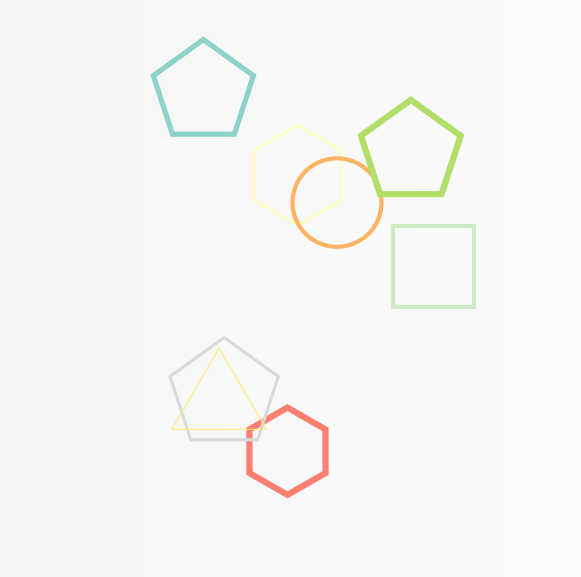[{"shape": "pentagon", "thickness": 2.5, "radius": 0.45, "center": [0.35, 0.84]}, {"shape": "hexagon", "thickness": 1, "radius": 0.43, "center": [0.512, 0.696]}, {"shape": "hexagon", "thickness": 3, "radius": 0.38, "center": [0.495, 0.218]}, {"shape": "circle", "thickness": 2, "radius": 0.38, "center": [0.58, 0.648]}, {"shape": "pentagon", "thickness": 3, "radius": 0.45, "center": [0.707, 0.736]}, {"shape": "pentagon", "thickness": 1.5, "radius": 0.49, "center": [0.386, 0.317]}, {"shape": "square", "thickness": 2, "radius": 0.35, "center": [0.747, 0.538]}, {"shape": "triangle", "thickness": 0.5, "radius": 0.47, "center": [0.377, 0.303]}]